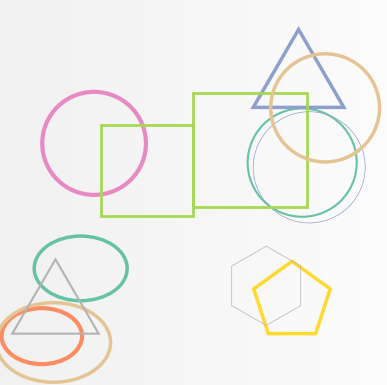[{"shape": "circle", "thickness": 1.5, "radius": 0.7, "center": [0.78, 0.578]}, {"shape": "oval", "thickness": 2.5, "radius": 0.6, "center": [0.208, 0.303]}, {"shape": "oval", "thickness": 3, "radius": 0.52, "center": [0.108, 0.127]}, {"shape": "triangle", "thickness": 2.5, "radius": 0.67, "center": [0.77, 0.789]}, {"shape": "circle", "thickness": 0.5, "radius": 0.72, "center": [0.798, 0.565]}, {"shape": "circle", "thickness": 3, "radius": 0.67, "center": [0.243, 0.628]}, {"shape": "square", "thickness": 2, "radius": 0.74, "center": [0.645, 0.61]}, {"shape": "square", "thickness": 2, "radius": 0.59, "center": [0.38, 0.557]}, {"shape": "pentagon", "thickness": 2.5, "radius": 0.52, "center": [0.754, 0.217]}, {"shape": "oval", "thickness": 2.5, "radius": 0.74, "center": [0.138, 0.111]}, {"shape": "circle", "thickness": 2.5, "radius": 0.7, "center": [0.839, 0.72]}, {"shape": "triangle", "thickness": 1.5, "radius": 0.64, "center": [0.143, 0.198]}, {"shape": "hexagon", "thickness": 0.5, "radius": 0.51, "center": [0.687, 0.258]}]